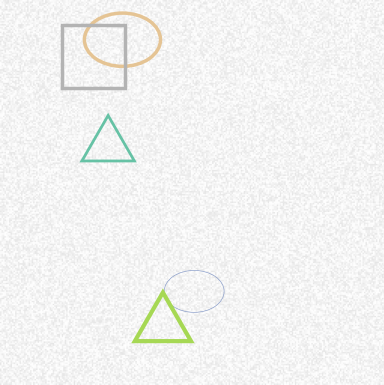[{"shape": "triangle", "thickness": 2, "radius": 0.39, "center": [0.281, 0.621]}, {"shape": "oval", "thickness": 0.5, "radius": 0.39, "center": [0.504, 0.243]}, {"shape": "triangle", "thickness": 3, "radius": 0.42, "center": [0.423, 0.156]}, {"shape": "oval", "thickness": 2.5, "radius": 0.49, "center": [0.318, 0.897]}, {"shape": "square", "thickness": 2.5, "radius": 0.41, "center": [0.244, 0.853]}]